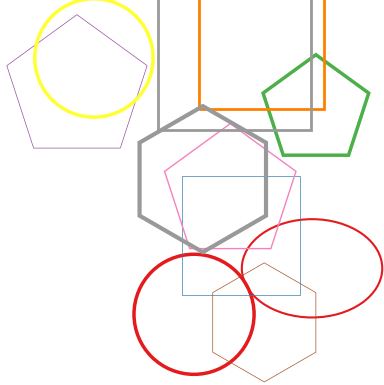[{"shape": "oval", "thickness": 1.5, "radius": 0.91, "center": [0.811, 0.303]}, {"shape": "circle", "thickness": 2.5, "radius": 0.78, "center": [0.504, 0.184]}, {"shape": "square", "thickness": 0.5, "radius": 0.77, "center": [0.627, 0.388]}, {"shape": "pentagon", "thickness": 2.5, "radius": 0.72, "center": [0.821, 0.714]}, {"shape": "pentagon", "thickness": 0.5, "radius": 0.96, "center": [0.2, 0.77]}, {"shape": "square", "thickness": 2, "radius": 0.81, "center": [0.68, 0.88]}, {"shape": "circle", "thickness": 2.5, "radius": 0.77, "center": [0.244, 0.849]}, {"shape": "hexagon", "thickness": 0.5, "radius": 0.77, "center": [0.686, 0.163]}, {"shape": "pentagon", "thickness": 1, "radius": 0.9, "center": [0.598, 0.499]}, {"shape": "hexagon", "thickness": 3, "radius": 0.95, "center": [0.527, 0.535]}, {"shape": "square", "thickness": 2, "radius": 0.99, "center": [0.609, 0.861]}]